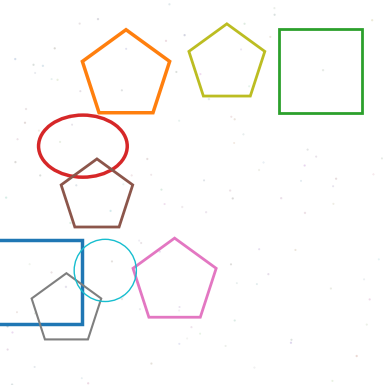[{"shape": "square", "thickness": 2.5, "radius": 0.55, "center": [0.103, 0.267]}, {"shape": "pentagon", "thickness": 2.5, "radius": 0.6, "center": [0.327, 0.804]}, {"shape": "square", "thickness": 2, "radius": 0.54, "center": [0.833, 0.815]}, {"shape": "oval", "thickness": 2.5, "radius": 0.58, "center": [0.215, 0.62]}, {"shape": "pentagon", "thickness": 2, "radius": 0.49, "center": [0.252, 0.489]}, {"shape": "pentagon", "thickness": 2, "radius": 0.57, "center": [0.453, 0.268]}, {"shape": "pentagon", "thickness": 1.5, "radius": 0.48, "center": [0.173, 0.195]}, {"shape": "pentagon", "thickness": 2, "radius": 0.52, "center": [0.589, 0.834]}, {"shape": "circle", "thickness": 1, "radius": 0.4, "center": [0.273, 0.298]}]